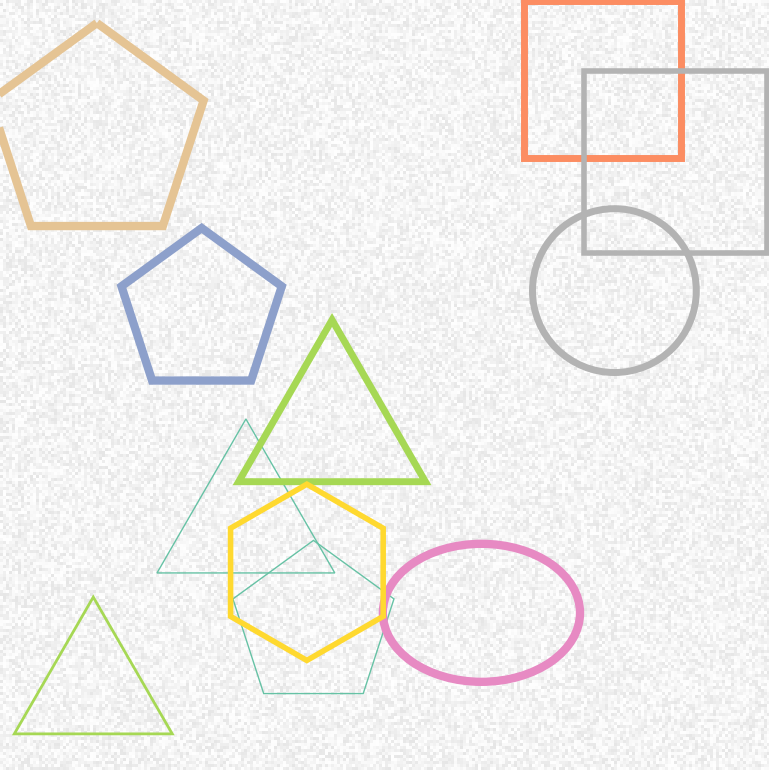[{"shape": "pentagon", "thickness": 0.5, "radius": 0.55, "center": [0.407, 0.188]}, {"shape": "triangle", "thickness": 0.5, "radius": 0.67, "center": [0.319, 0.323]}, {"shape": "square", "thickness": 2.5, "radius": 0.51, "center": [0.783, 0.897]}, {"shape": "pentagon", "thickness": 3, "radius": 0.55, "center": [0.262, 0.594]}, {"shape": "oval", "thickness": 3, "radius": 0.64, "center": [0.625, 0.204]}, {"shape": "triangle", "thickness": 2.5, "radius": 0.7, "center": [0.431, 0.444]}, {"shape": "triangle", "thickness": 1, "radius": 0.59, "center": [0.121, 0.106]}, {"shape": "hexagon", "thickness": 2, "radius": 0.57, "center": [0.399, 0.257]}, {"shape": "pentagon", "thickness": 3, "radius": 0.73, "center": [0.126, 0.824]}, {"shape": "square", "thickness": 2, "radius": 0.59, "center": [0.878, 0.79]}, {"shape": "circle", "thickness": 2.5, "radius": 0.53, "center": [0.798, 0.623]}]